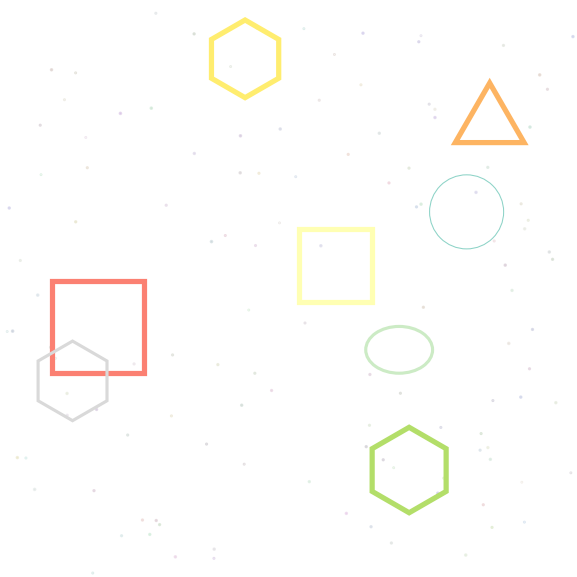[{"shape": "circle", "thickness": 0.5, "radius": 0.32, "center": [0.808, 0.632]}, {"shape": "square", "thickness": 2.5, "radius": 0.31, "center": [0.581, 0.539]}, {"shape": "square", "thickness": 2.5, "radius": 0.4, "center": [0.17, 0.433]}, {"shape": "triangle", "thickness": 2.5, "radius": 0.34, "center": [0.848, 0.787]}, {"shape": "hexagon", "thickness": 2.5, "radius": 0.37, "center": [0.708, 0.185]}, {"shape": "hexagon", "thickness": 1.5, "radius": 0.34, "center": [0.126, 0.34]}, {"shape": "oval", "thickness": 1.5, "radius": 0.29, "center": [0.691, 0.393]}, {"shape": "hexagon", "thickness": 2.5, "radius": 0.34, "center": [0.424, 0.897]}]